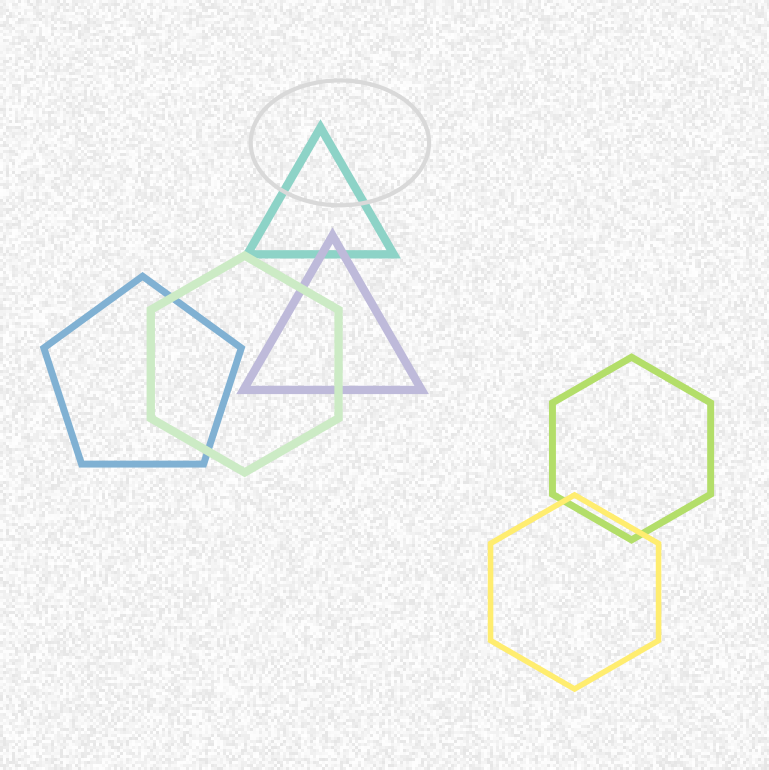[{"shape": "triangle", "thickness": 3, "radius": 0.55, "center": [0.416, 0.725]}, {"shape": "triangle", "thickness": 3, "radius": 0.67, "center": [0.432, 0.56]}, {"shape": "pentagon", "thickness": 2.5, "radius": 0.67, "center": [0.185, 0.506]}, {"shape": "hexagon", "thickness": 2.5, "radius": 0.59, "center": [0.82, 0.417]}, {"shape": "oval", "thickness": 1.5, "radius": 0.58, "center": [0.441, 0.814]}, {"shape": "hexagon", "thickness": 3, "radius": 0.7, "center": [0.318, 0.527]}, {"shape": "hexagon", "thickness": 2, "radius": 0.63, "center": [0.746, 0.231]}]